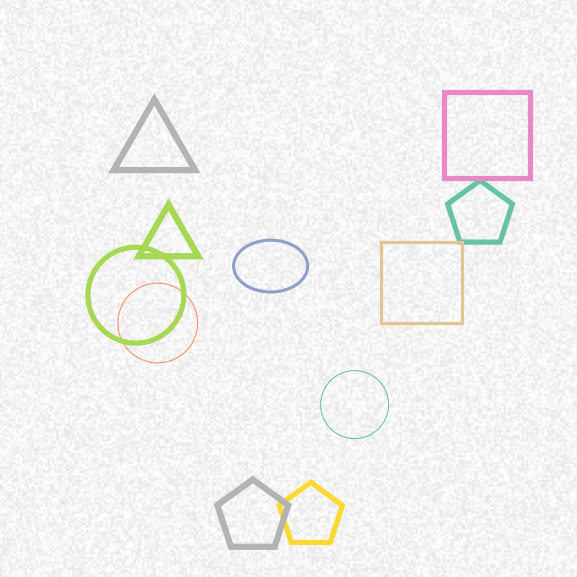[{"shape": "circle", "thickness": 0.5, "radius": 0.29, "center": [0.614, 0.299]}, {"shape": "pentagon", "thickness": 2.5, "radius": 0.29, "center": [0.831, 0.628]}, {"shape": "circle", "thickness": 0.5, "radius": 0.35, "center": [0.273, 0.44]}, {"shape": "oval", "thickness": 1.5, "radius": 0.32, "center": [0.469, 0.538]}, {"shape": "square", "thickness": 2.5, "radius": 0.37, "center": [0.843, 0.765]}, {"shape": "circle", "thickness": 2.5, "radius": 0.42, "center": [0.235, 0.488]}, {"shape": "triangle", "thickness": 3, "radius": 0.3, "center": [0.292, 0.585]}, {"shape": "pentagon", "thickness": 2.5, "radius": 0.29, "center": [0.538, 0.106]}, {"shape": "square", "thickness": 1.5, "radius": 0.35, "center": [0.73, 0.51]}, {"shape": "triangle", "thickness": 3, "radius": 0.41, "center": [0.267, 0.745]}, {"shape": "pentagon", "thickness": 3, "radius": 0.32, "center": [0.438, 0.104]}]